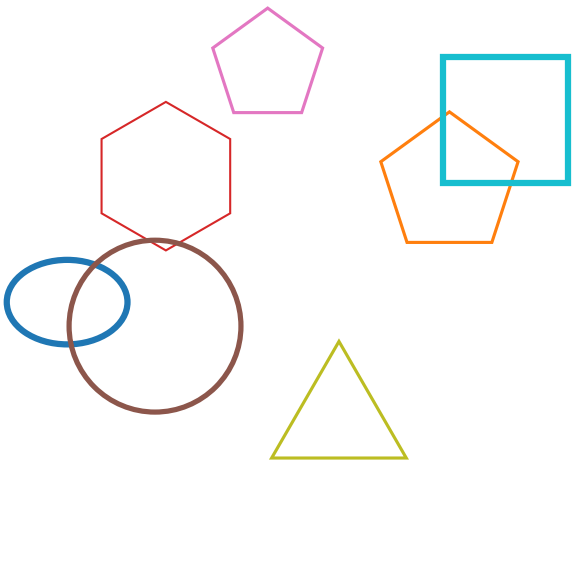[{"shape": "oval", "thickness": 3, "radius": 0.52, "center": [0.116, 0.476]}, {"shape": "pentagon", "thickness": 1.5, "radius": 0.62, "center": [0.778, 0.68]}, {"shape": "hexagon", "thickness": 1, "radius": 0.64, "center": [0.287, 0.694]}, {"shape": "circle", "thickness": 2.5, "radius": 0.74, "center": [0.268, 0.434]}, {"shape": "pentagon", "thickness": 1.5, "radius": 0.5, "center": [0.464, 0.885]}, {"shape": "triangle", "thickness": 1.5, "radius": 0.67, "center": [0.587, 0.273]}, {"shape": "square", "thickness": 3, "radius": 0.54, "center": [0.875, 0.791]}]